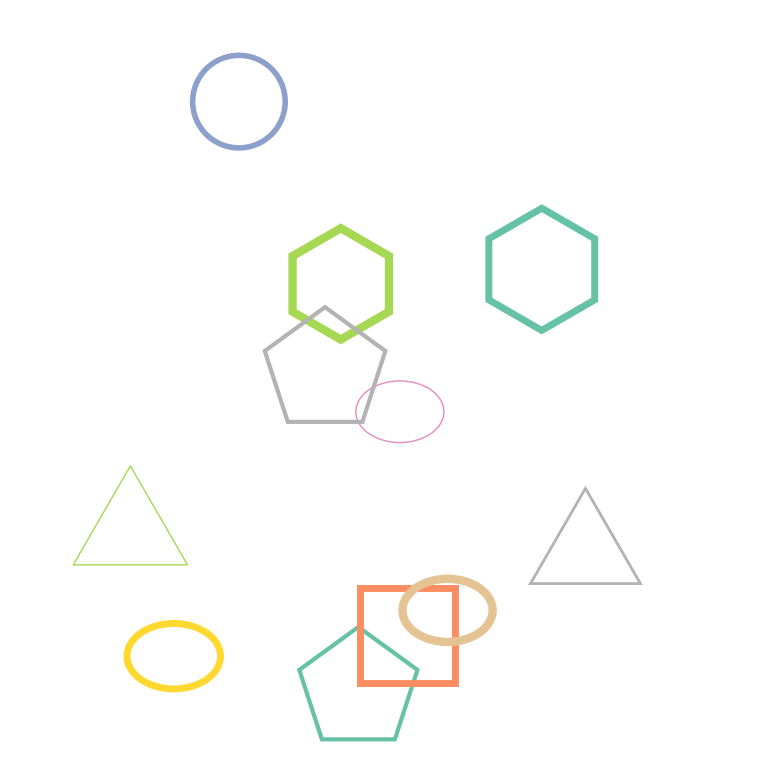[{"shape": "hexagon", "thickness": 2.5, "radius": 0.4, "center": [0.704, 0.65]}, {"shape": "pentagon", "thickness": 1.5, "radius": 0.4, "center": [0.465, 0.105]}, {"shape": "square", "thickness": 2.5, "radius": 0.31, "center": [0.529, 0.174]}, {"shape": "circle", "thickness": 2, "radius": 0.3, "center": [0.31, 0.868]}, {"shape": "oval", "thickness": 0.5, "radius": 0.29, "center": [0.519, 0.465]}, {"shape": "triangle", "thickness": 0.5, "radius": 0.43, "center": [0.169, 0.309]}, {"shape": "hexagon", "thickness": 3, "radius": 0.36, "center": [0.443, 0.631]}, {"shape": "oval", "thickness": 2.5, "radius": 0.3, "center": [0.226, 0.148]}, {"shape": "oval", "thickness": 3, "radius": 0.29, "center": [0.581, 0.207]}, {"shape": "pentagon", "thickness": 1.5, "radius": 0.41, "center": [0.422, 0.519]}, {"shape": "triangle", "thickness": 1, "radius": 0.41, "center": [0.76, 0.283]}]